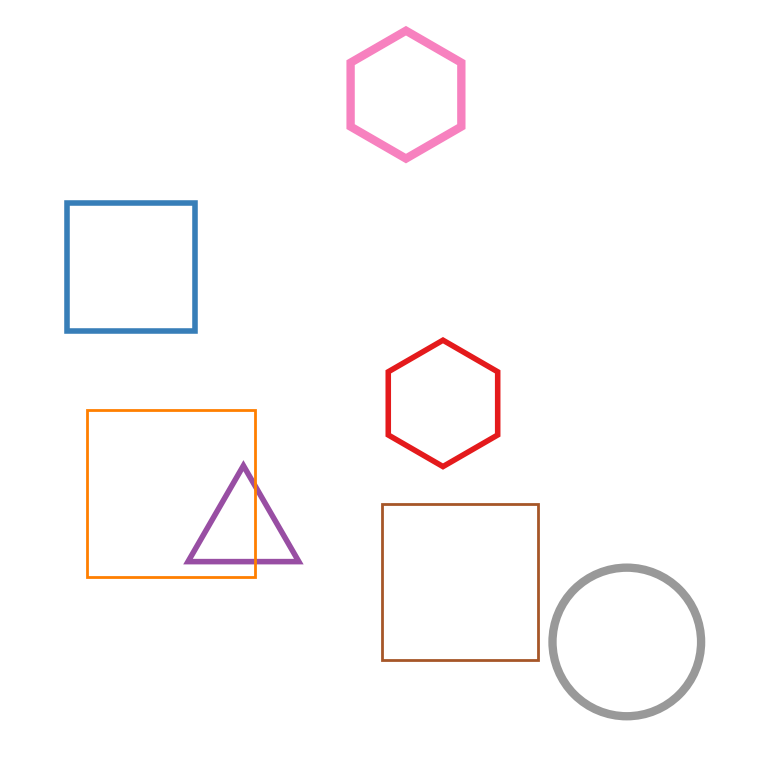[{"shape": "hexagon", "thickness": 2, "radius": 0.41, "center": [0.575, 0.476]}, {"shape": "square", "thickness": 2, "radius": 0.41, "center": [0.17, 0.653]}, {"shape": "triangle", "thickness": 2, "radius": 0.42, "center": [0.316, 0.312]}, {"shape": "square", "thickness": 1, "radius": 0.54, "center": [0.222, 0.359]}, {"shape": "square", "thickness": 1, "radius": 0.51, "center": [0.598, 0.244]}, {"shape": "hexagon", "thickness": 3, "radius": 0.42, "center": [0.527, 0.877]}, {"shape": "circle", "thickness": 3, "radius": 0.48, "center": [0.814, 0.166]}]